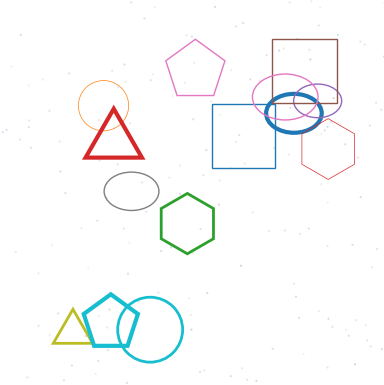[{"shape": "square", "thickness": 1, "radius": 0.41, "center": [0.633, 0.647]}, {"shape": "oval", "thickness": 3, "radius": 0.36, "center": [0.763, 0.706]}, {"shape": "circle", "thickness": 0.5, "radius": 0.33, "center": [0.269, 0.726]}, {"shape": "hexagon", "thickness": 2, "radius": 0.39, "center": [0.487, 0.419]}, {"shape": "triangle", "thickness": 3, "radius": 0.42, "center": [0.295, 0.633]}, {"shape": "hexagon", "thickness": 0.5, "radius": 0.39, "center": [0.853, 0.613]}, {"shape": "oval", "thickness": 1, "radius": 0.31, "center": [0.825, 0.738]}, {"shape": "square", "thickness": 1, "radius": 0.42, "center": [0.79, 0.816]}, {"shape": "pentagon", "thickness": 1, "radius": 0.4, "center": [0.507, 0.817]}, {"shape": "oval", "thickness": 1, "radius": 0.43, "center": [0.741, 0.748]}, {"shape": "oval", "thickness": 1, "radius": 0.36, "center": [0.342, 0.503]}, {"shape": "triangle", "thickness": 2, "radius": 0.29, "center": [0.19, 0.138]}, {"shape": "circle", "thickness": 2, "radius": 0.42, "center": [0.39, 0.144]}, {"shape": "pentagon", "thickness": 3, "radius": 0.37, "center": [0.288, 0.162]}]